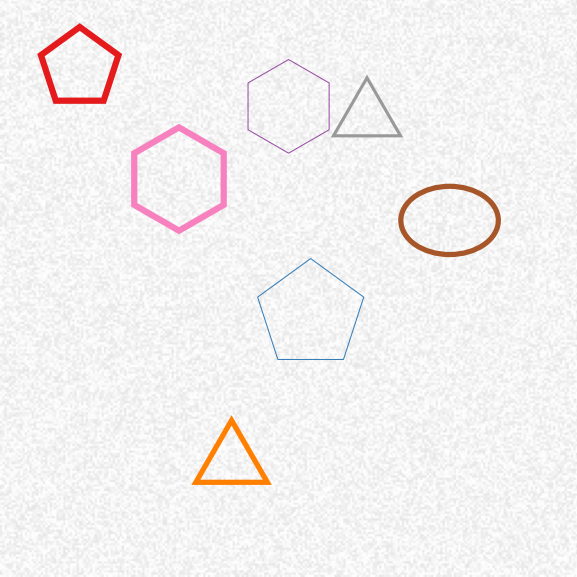[{"shape": "pentagon", "thickness": 3, "radius": 0.35, "center": [0.138, 0.882]}, {"shape": "pentagon", "thickness": 0.5, "radius": 0.48, "center": [0.538, 0.455]}, {"shape": "hexagon", "thickness": 0.5, "radius": 0.41, "center": [0.5, 0.815]}, {"shape": "triangle", "thickness": 2.5, "radius": 0.36, "center": [0.401, 0.2]}, {"shape": "oval", "thickness": 2.5, "radius": 0.42, "center": [0.778, 0.617]}, {"shape": "hexagon", "thickness": 3, "radius": 0.45, "center": [0.31, 0.689]}, {"shape": "triangle", "thickness": 1.5, "radius": 0.34, "center": [0.635, 0.797]}]